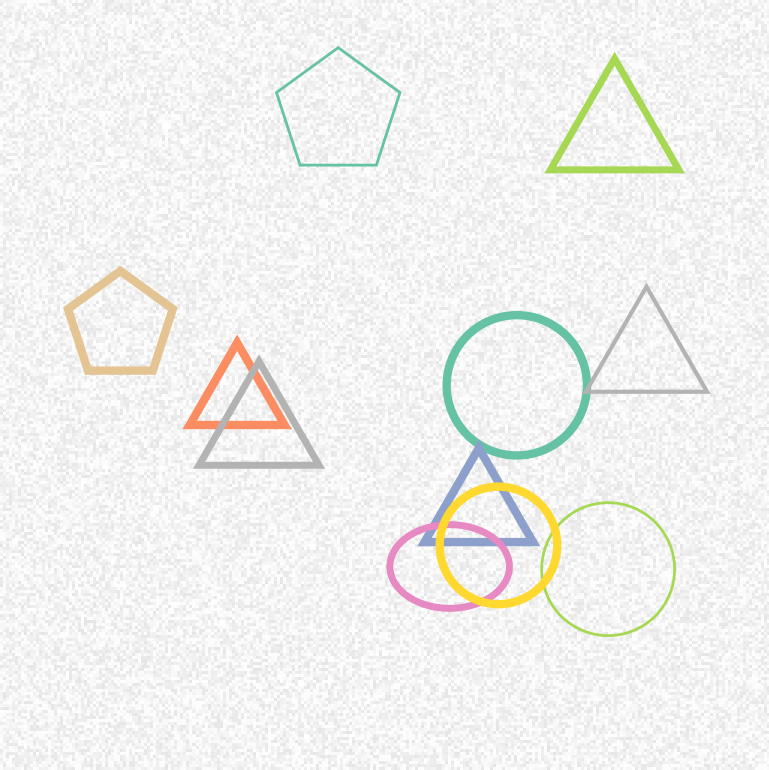[{"shape": "circle", "thickness": 3, "radius": 0.46, "center": [0.671, 0.5]}, {"shape": "pentagon", "thickness": 1, "radius": 0.42, "center": [0.439, 0.854]}, {"shape": "triangle", "thickness": 3, "radius": 0.36, "center": [0.308, 0.484]}, {"shape": "triangle", "thickness": 3, "radius": 0.41, "center": [0.622, 0.337]}, {"shape": "oval", "thickness": 2.5, "radius": 0.39, "center": [0.584, 0.264]}, {"shape": "circle", "thickness": 1, "radius": 0.43, "center": [0.79, 0.261]}, {"shape": "triangle", "thickness": 2.5, "radius": 0.48, "center": [0.798, 0.828]}, {"shape": "circle", "thickness": 3, "radius": 0.38, "center": [0.647, 0.292]}, {"shape": "pentagon", "thickness": 3, "radius": 0.36, "center": [0.156, 0.577]}, {"shape": "triangle", "thickness": 1.5, "radius": 0.45, "center": [0.84, 0.537]}, {"shape": "triangle", "thickness": 2.5, "radius": 0.45, "center": [0.336, 0.441]}]